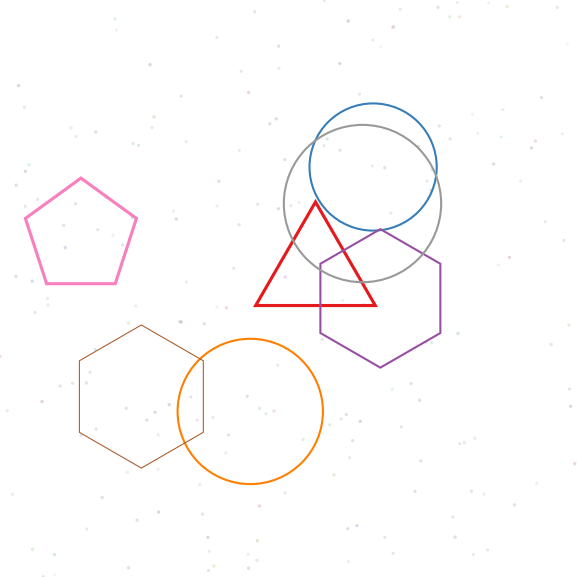[{"shape": "triangle", "thickness": 1.5, "radius": 0.6, "center": [0.546, 0.53]}, {"shape": "circle", "thickness": 1, "radius": 0.55, "center": [0.646, 0.71]}, {"shape": "hexagon", "thickness": 1, "radius": 0.6, "center": [0.659, 0.482]}, {"shape": "circle", "thickness": 1, "radius": 0.63, "center": [0.433, 0.287]}, {"shape": "hexagon", "thickness": 0.5, "radius": 0.62, "center": [0.245, 0.312]}, {"shape": "pentagon", "thickness": 1.5, "radius": 0.51, "center": [0.14, 0.59]}, {"shape": "circle", "thickness": 1, "radius": 0.68, "center": [0.628, 0.647]}]